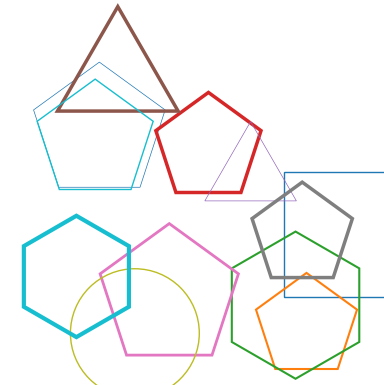[{"shape": "pentagon", "thickness": 0.5, "radius": 0.9, "center": [0.258, 0.659]}, {"shape": "square", "thickness": 1, "radius": 0.81, "center": [0.899, 0.39]}, {"shape": "pentagon", "thickness": 1.5, "radius": 0.69, "center": [0.796, 0.153]}, {"shape": "hexagon", "thickness": 1.5, "radius": 0.96, "center": [0.768, 0.207]}, {"shape": "pentagon", "thickness": 2.5, "radius": 0.72, "center": [0.541, 0.616]}, {"shape": "triangle", "thickness": 0.5, "radius": 0.69, "center": [0.651, 0.547]}, {"shape": "triangle", "thickness": 2.5, "radius": 0.9, "center": [0.306, 0.802]}, {"shape": "pentagon", "thickness": 2, "radius": 0.94, "center": [0.44, 0.23]}, {"shape": "pentagon", "thickness": 2.5, "radius": 0.68, "center": [0.785, 0.39]}, {"shape": "circle", "thickness": 1, "radius": 0.84, "center": [0.35, 0.135]}, {"shape": "hexagon", "thickness": 3, "radius": 0.79, "center": [0.198, 0.282]}, {"shape": "pentagon", "thickness": 1, "radius": 0.79, "center": [0.247, 0.636]}]